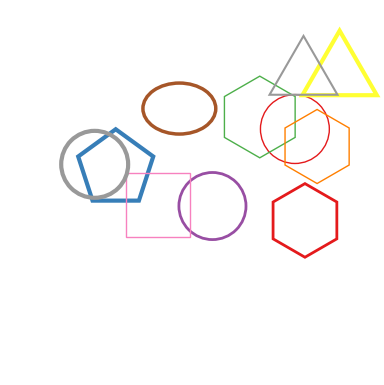[{"shape": "circle", "thickness": 1, "radius": 0.45, "center": [0.766, 0.665]}, {"shape": "hexagon", "thickness": 2, "radius": 0.48, "center": [0.792, 0.427]}, {"shape": "pentagon", "thickness": 3, "radius": 0.51, "center": [0.301, 0.562]}, {"shape": "hexagon", "thickness": 1, "radius": 0.53, "center": [0.675, 0.696]}, {"shape": "circle", "thickness": 2, "radius": 0.44, "center": [0.552, 0.465]}, {"shape": "hexagon", "thickness": 1, "radius": 0.48, "center": [0.824, 0.619]}, {"shape": "triangle", "thickness": 3, "radius": 0.56, "center": [0.882, 0.809]}, {"shape": "oval", "thickness": 2.5, "radius": 0.47, "center": [0.466, 0.718]}, {"shape": "square", "thickness": 1, "radius": 0.42, "center": [0.411, 0.468]}, {"shape": "circle", "thickness": 3, "radius": 0.43, "center": [0.246, 0.573]}, {"shape": "triangle", "thickness": 1.5, "radius": 0.51, "center": [0.788, 0.805]}]